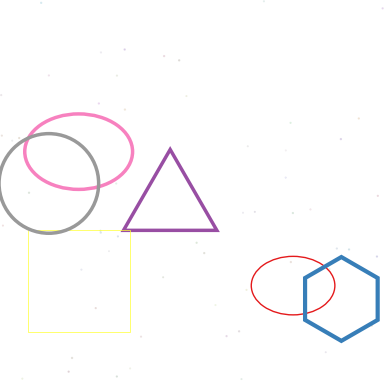[{"shape": "oval", "thickness": 1, "radius": 0.54, "center": [0.761, 0.258]}, {"shape": "hexagon", "thickness": 3, "radius": 0.54, "center": [0.887, 0.223]}, {"shape": "triangle", "thickness": 2.5, "radius": 0.7, "center": [0.442, 0.472]}, {"shape": "square", "thickness": 0.5, "radius": 0.66, "center": [0.204, 0.27]}, {"shape": "oval", "thickness": 2.5, "radius": 0.7, "center": [0.204, 0.606]}, {"shape": "circle", "thickness": 2.5, "radius": 0.65, "center": [0.127, 0.524]}]